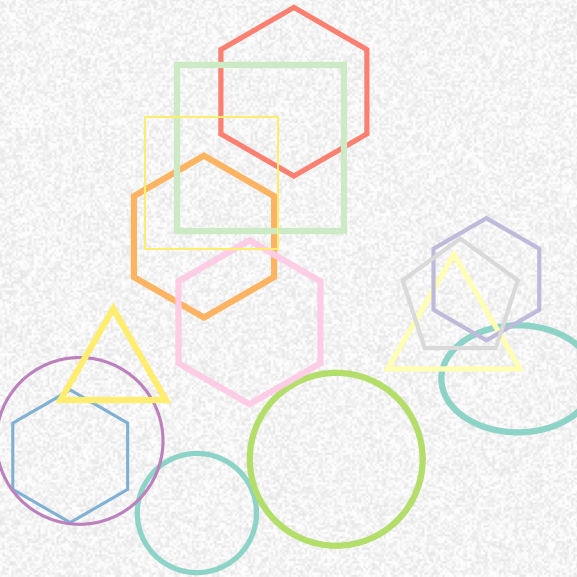[{"shape": "circle", "thickness": 2.5, "radius": 0.52, "center": [0.341, 0.111]}, {"shape": "oval", "thickness": 3, "radius": 0.66, "center": [0.897, 0.343]}, {"shape": "triangle", "thickness": 2.5, "radius": 0.66, "center": [0.786, 0.426]}, {"shape": "hexagon", "thickness": 2, "radius": 0.53, "center": [0.842, 0.516]}, {"shape": "hexagon", "thickness": 2.5, "radius": 0.73, "center": [0.509, 0.84]}, {"shape": "hexagon", "thickness": 1.5, "radius": 0.57, "center": [0.122, 0.209]}, {"shape": "hexagon", "thickness": 3, "radius": 0.7, "center": [0.353, 0.589]}, {"shape": "circle", "thickness": 3, "radius": 0.75, "center": [0.582, 0.204]}, {"shape": "hexagon", "thickness": 3, "radius": 0.71, "center": [0.432, 0.441]}, {"shape": "pentagon", "thickness": 2, "radius": 0.52, "center": [0.797, 0.481]}, {"shape": "circle", "thickness": 1.5, "radius": 0.72, "center": [0.138, 0.236]}, {"shape": "square", "thickness": 3, "radius": 0.72, "center": [0.451, 0.742]}, {"shape": "triangle", "thickness": 3, "radius": 0.53, "center": [0.196, 0.359]}, {"shape": "square", "thickness": 1, "radius": 0.57, "center": [0.366, 0.682]}]